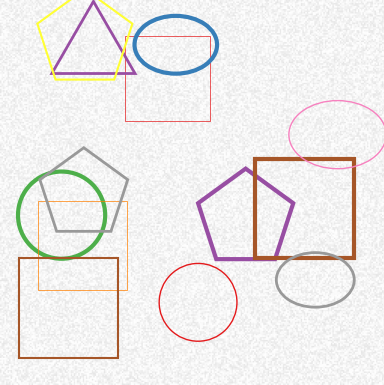[{"shape": "circle", "thickness": 1, "radius": 0.51, "center": [0.514, 0.215]}, {"shape": "square", "thickness": 0.5, "radius": 0.55, "center": [0.434, 0.797]}, {"shape": "oval", "thickness": 3, "radius": 0.54, "center": [0.457, 0.884]}, {"shape": "circle", "thickness": 3, "radius": 0.57, "center": [0.16, 0.441]}, {"shape": "pentagon", "thickness": 3, "radius": 0.65, "center": [0.638, 0.432]}, {"shape": "triangle", "thickness": 2, "radius": 0.62, "center": [0.243, 0.871]}, {"shape": "square", "thickness": 0.5, "radius": 0.58, "center": [0.213, 0.361]}, {"shape": "pentagon", "thickness": 1.5, "radius": 0.65, "center": [0.22, 0.898]}, {"shape": "square", "thickness": 1.5, "radius": 0.64, "center": [0.178, 0.2]}, {"shape": "square", "thickness": 3, "radius": 0.64, "center": [0.79, 0.458]}, {"shape": "oval", "thickness": 1, "radius": 0.63, "center": [0.877, 0.65]}, {"shape": "oval", "thickness": 2, "radius": 0.51, "center": [0.819, 0.273]}, {"shape": "pentagon", "thickness": 2, "radius": 0.6, "center": [0.218, 0.496]}]